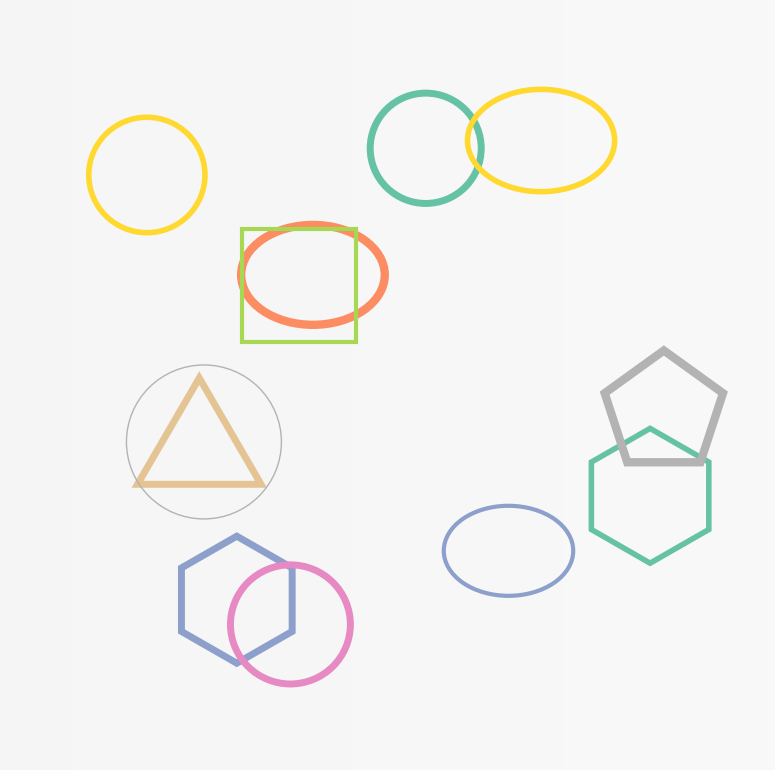[{"shape": "hexagon", "thickness": 2, "radius": 0.44, "center": [0.839, 0.356]}, {"shape": "circle", "thickness": 2.5, "radius": 0.36, "center": [0.549, 0.807]}, {"shape": "oval", "thickness": 3, "radius": 0.46, "center": [0.404, 0.643]}, {"shape": "hexagon", "thickness": 2.5, "radius": 0.41, "center": [0.306, 0.221]}, {"shape": "oval", "thickness": 1.5, "radius": 0.42, "center": [0.656, 0.285]}, {"shape": "circle", "thickness": 2.5, "radius": 0.39, "center": [0.375, 0.189]}, {"shape": "square", "thickness": 1.5, "radius": 0.37, "center": [0.386, 0.63]}, {"shape": "oval", "thickness": 2, "radius": 0.47, "center": [0.698, 0.818]}, {"shape": "circle", "thickness": 2, "radius": 0.37, "center": [0.19, 0.773]}, {"shape": "triangle", "thickness": 2.5, "radius": 0.46, "center": [0.257, 0.417]}, {"shape": "pentagon", "thickness": 3, "radius": 0.4, "center": [0.857, 0.465]}, {"shape": "circle", "thickness": 0.5, "radius": 0.5, "center": [0.263, 0.426]}]